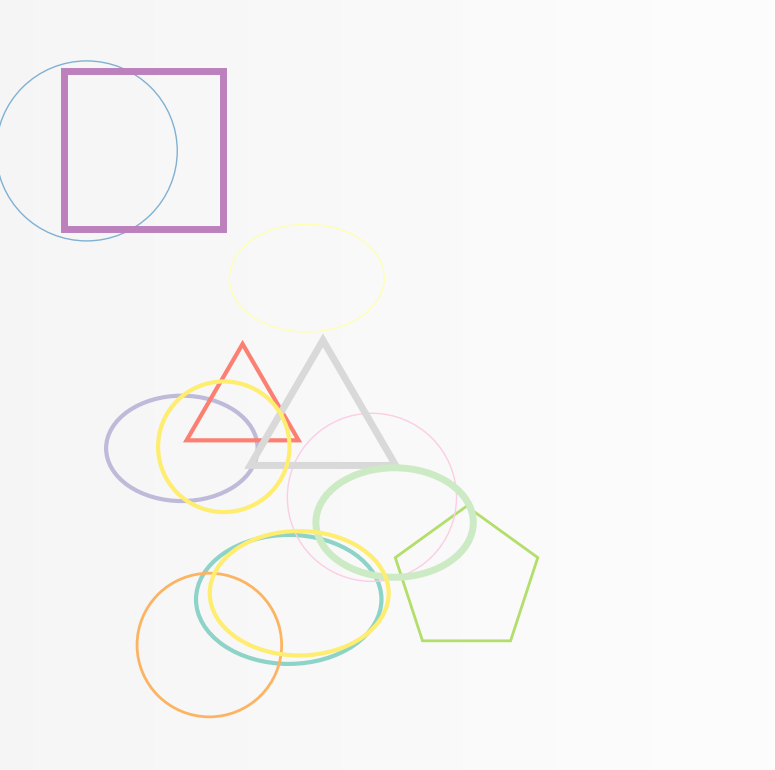[{"shape": "oval", "thickness": 1.5, "radius": 0.6, "center": [0.373, 0.222]}, {"shape": "oval", "thickness": 0.5, "radius": 0.5, "center": [0.396, 0.639]}, {"shape": "oval", "thickness": 1.5, "radius": 0.49, "center": [0.235, 0.418]}, {"shape": "triangle", "thickness": 1.5, "radius": 0.42, "center": [0.313, 0.47]}, {"shape": "circle", "thickness": 0.5, "radius": 0.58, "center": [0.112, 0.804]}, {"shape": "circle", "thickness": 1, "radius": 0.47, "center": [0.27, 0.162]}, {"shape": "pentagon", "thickness": 1, "radius": 0.48, "center": [0.602, 0.246]}, {"shape": "circle", "thickness": 0.5, "radius": 0.55, "center": [0.48, 0.354]}, {"shape": "triangle", "thickness": 2.5, "radius": 0.54, "center": [0.417, 0.45]}, {"shape": "square", "thickness": 2.5, "radius": 0.51, "center": [0.185, 0.805]}, {"shape": "oval", "thickness": 2.5, "radius": 0.51, "center": [0.509, 0.321]}, {"shape": "circle", "thickness": 1.5, "radius": 0.42, "center": [0.289, 0.42]}, {"shape": "oval", "thickness": 1.5, "radius": 0.58, "center": [0.386, 0.23]}]